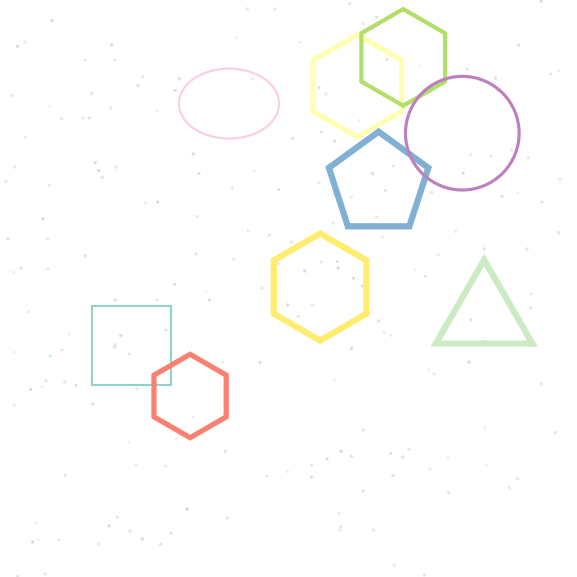[{"shape": "square", "thickness": 1, "radius": 0.34, "center": [0.228, 0.401]}, {"shape": "hexagon", "thickness": 2.5, "radius": 0.44, "center": [0.619, 0.851]}, {"shape": "hexagon", "thickness": 2.5, "radius": 0.36, "center": [0.329, 0.313]}, {"shape": "pentagon", "thickness": 3, "radius": 0.45, "center": [0.656, 0.681]}, {"shape": "hexagon", "thickness": 2, "radius": 0.42, "center": [0.698, 0.9]}, {"shape": "oval", "thickness": 1, "radius": 0.43, "center": [0.397, 0.82]}, {"shape": "circle", "thickness": 1.5, "radius": 0.49, "center": [0.801, 0.769]}, {"shape": "triangle", "thickness": 3, "radius": 0.48, "center": [0.838, 0.452]}, {"shape": "hexagon", "thickness": 3, "radius": 0.46, "center": [0.554, 0.502]}]